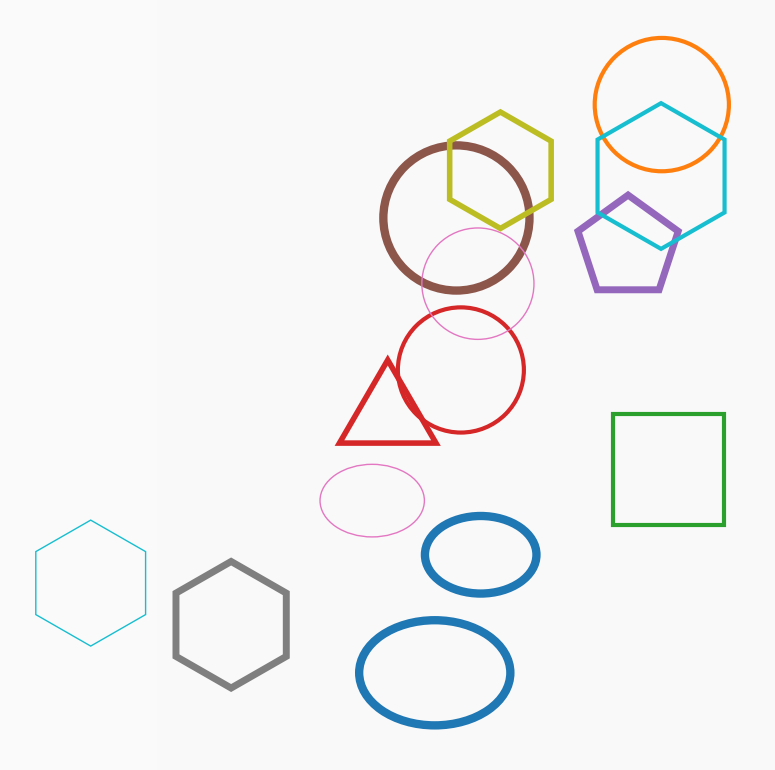[{"shape": "oval", "thickness": 3, "radius": 0.36, "center": [0.62, 0.28]}, {"shape": "oval", "thickness": 3, "radius": 0.49, "center": [0.561, 0.126]}, {"shape": "circle", "thickness": 1.5, "radius": 0.43, "center": [0.854, 0.864]}, {"shape": "square", "thickness": 1.5, "radius": 0.36, "center": [0.863, 0.39]}, {"shape": "triangle", "thickness": 2, "radius": 0.36, "center": [0.5, 0.461]}, {"shape": "circle", "thickness": 1.5, "radius": 0.41, "center": [0.595, 0.52]}, {"shape": "pentagon", "thickness": 2.5, "radius": 0.34, "center": [0.81, 0.679]}, {"shape": "circle", "thickness": 3, "radius": 0.47, "center": [0.589, 0.717]}, {"shape": "circle", "thickness": 0.5, "radius": 0.36, "center": [0.617, 0.632]}, {"shape": "oval", "thickness": 0.5, "radius": 0.34, "center": [0.48, 0.35]}, {"shape": "hexagon", "thickness": 2.5, "radius": 0.41, "center": [0.298, 0.189]}, {"shape": "hexagon", "thickness": 2, "radius": 0.38, "center": [0.646, 0.779]}, {"shape": "hexagon", "thickness": 1.5, "radius": 0.47, "center": [0.853, 0.771]}, {"shape": "hexagon", "thickness": 0.5, "radius": 0.41, "center": [0.117, 0.243]}]